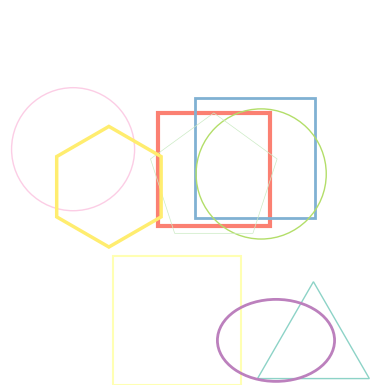[{"shape": "triangle", "thickness": 1, "radius": 0.84, "center": [0.814, 0.101]}, {"shape": "square", "thickness": 1.5, "radius": 0.83, "center": [0.46, 0.168]}, {"shape": "square", "thickness": 3, "radius": 0.73, "center": [0.556, 0.56]}, {"shape": "square", "thickness": 2, "radius": 0.78, "center": [0.662, 0.589]}, {"shape": "circle", "thickness": 1, "radius": 0.85, "center": [0.678, 0.548]}, {"shape": "circle", "thickness": 1, "radius": 0.8, "center": [0.19, 0.612]}, {"shape": "oval", "thickness": 2, "radius": 0.76, "center": [0.717, 0.116]}, {"shape": "pentagon", "thickness": 0.5, "radius": 0.86, "center": [0.555, 0.534]}, {"shape": "hexagon", "thickness": 2.5, "radius": 0.78, "center": [0.283, 0.515]}]